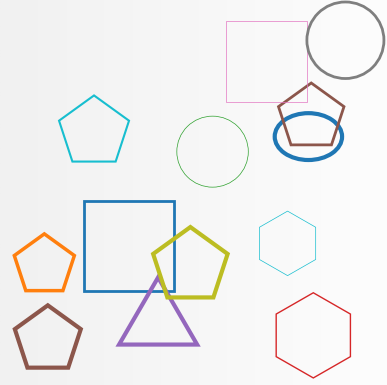[{"shape": "oval", "thickness": 3, "radius": 0.43, "center": [0.796, 0.645]}, {"shape": "square", "thickness": 2, "radius": 0.58, "center": [0.333, 0.362]}, {"shape": "pentagon", "thickness": 2.5, "radius": 0.41, "center": [0.114, 0.311]}, {"shape": "circle", "thickness": 0.5, "radius": 0.46, "center": [0.549, 0.606]}, {"shape": "hexagon", "thickness": 1, "radius": 0.55, "center": [0.809, 0.129]}, {"shape": "triangle", "thickness": 3, "radius": 0.58, "center": [0.408, 0.163]}, {"shape": "pentagon", "thickness": 2, "radius": 0.44, "center": [0.803, 0.696]}, {"shape": "pentagon", "thickness": 3, "radius": 0.45, "center": [0.123, 0.117]}, {"shape": "square", "thickness": 0.5, "radius": 0.52, "center": [0.688, 0.84]}, {"shape": "circle", "thickness": 2, "radius": 0.5, "center": [0.891, 0.895]}, {"shape": "pentagon", "thickness": 3, "radius": 0.51, "center": [0.491, 0.309]}, {"shape": "pentagon", "thickness": 1.5, "radius": 0.47, "center": [0.243, 0.657]}, {"shape": "hexagon", "thickness": 0.5, "radius": 0.42, "center": [0.742, 0.368]}]